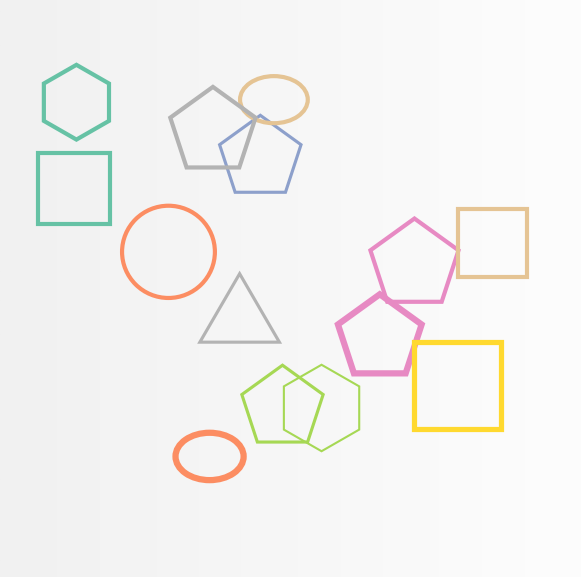[{"shape": "hexagon", "thickness": 2, "radius": 0.32, "center": [0.131, 0.822]}, {"shape": "square", "thickness": 2, "radius": 0.31, "center": [0.127, 0.673]}, {"shape": "circle", "thickness": 2, "radius": 0.4, "center": [0.29, 0.563]}, {"shape": "oval", "thickness": 3, "radius": 0.29, "center": [0.361, 0.209]}, {"shape": "pentagon", "thickness": 1.5, "radius": 0.37, "center": [0.448, 0.726]}, {"shape": "pentagon", "thickness": 2, "radius": 0.4, "center": [0.713, 0.541]}, {"shape": "pentagon", "thickness": 3, "radius": 0.38, "center": [0.653, 0.414]}, {"shape": "hexagon", "thickness": 1, "radius": 0.37, "center": [0.553, 0.293]}, {"shape": "pentagon", "thickness": 1.5, "radius": 0.37, "center": [0.486, 0.293]}, {"shape": "square", "thickness": 2.5, "radius": 0.38, "center": [0.787, 0.331]}, {"shape": "oval", "thickness": 2, "radius": 0.29, "center": [0.471, 0.827]}, {"shape": "square", "thickness": 2, "radius": 0.3, "center": [0.847, 0.579]}, {"shape": "pentagon", "thickness": 2, "radius": 0.39, "center": [0.366, 0.772]}, {"shape": "triangle", "thickness": 1.5, "radius": 0.4, "center": [0.412, 0.446]}]